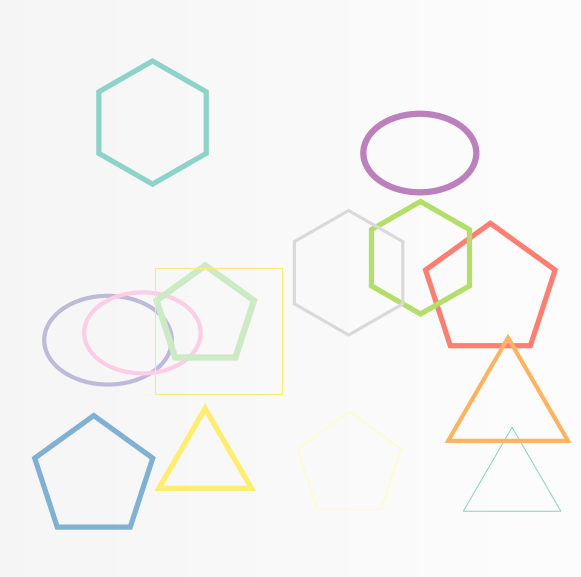[{"shape": "hexagon", "thickness": 2.5, "radius": 0.53, "center": [0.262, 0.787]}, {"shape": "triangle", "thickness": 0.5, "radius": 0.48, "center": [0.881, 0.162]}, {"shape": "pentagon", "thickness": 0.5, "radius": 0.47, "center": [0.601, 0.193]}, {"shape": "oval", "thickness": 2, "radius": 0.55, "center": [0.186, 0.41]}, {"shape": "pentagon", "thickness": 2.5, "radius": 0.59, "center": [0.844, 0.495]}, {"shape": "pentagon", "thickness": 2.5, "radius": 0.53, "center": [0.161, 0.173]}, {"shape": "triangle", "thickness": 2, "radius": 0.6, "center": [0.874, 0.295]}, {"shape": "hexagon", "thickness": 2.5, "radius": 0.49, "center": [0.723, 0.553]}, {"shape": "oval", "thickness": 2, "radius": 0.5, "center": [0.245, 0.423]}, {"shape": "hexagon", "thickness": 1.5, "radius": 0.54, "center": [0.6, 0.527]}, {"shape": "oval", "thickness": 3, "radius": 0.49, "center": [0.722, 0.734]}, {"shape": "pentagon", "thickness": 3, "radius": 0.44, "center": [0.353, 0.451]}, {"shape": "square", "thickness": 0.5, "radius": 0.55, "center": [0.376, 0.426]}, {"shape": "triangle", "thickness": 2.5, "radius": 0.46, "center": [0.353, 0.2]}]